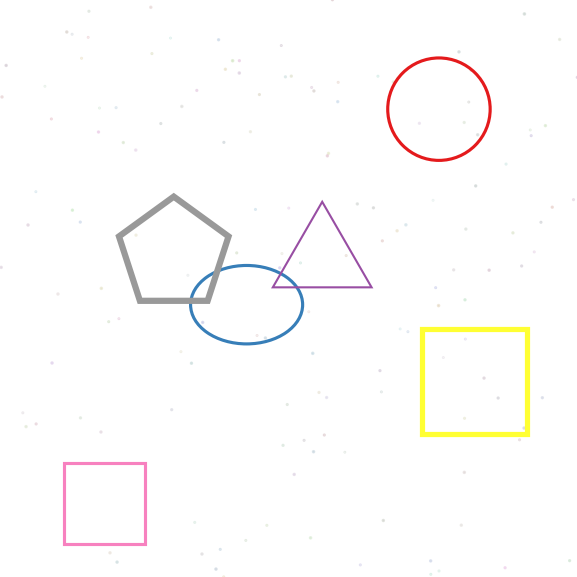[{"shape": "circle", "thickness": 1.5, "radius": 0.44, "center": [0.76, 0.81]}, {"shape": "oval", "thickness": 1.5, "radius": 0.49, "center": [0.427, 0.472]}, {"shape": "triangle", "thickness": 1, "radius": 0.49, "center": [0.558, 0.551]}, {"shape": "square", "thickness": 2.5, "radius": 0.46, "center": [0.822, 0.339]}, {"shape": "square", "thickness": 1.5, "radius": 0.35, "center": [0.181, 0.127]}, {"shape": "pentagon", "thickness": 3, "radius": 0.5, "center": [0.301, 0.559]}]